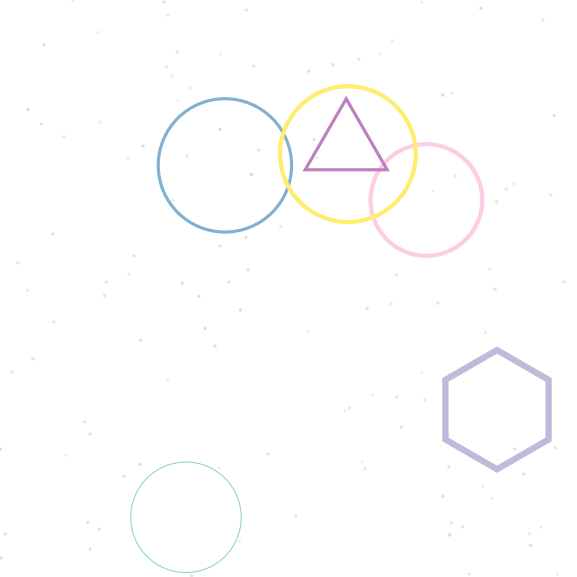[{"shape": "circle", "thickness": 0.5, "radius": 0.48, "center": [0.322, 0.103]}, {"shape": "hexagon", "thickness": 3, "radius": 0.52, "center": [0.861, 0.29]}, {"shape": "circle", "thickness": 1.5, "radius": 0.58, "center": [0.389, 0.713]}, {"shape": "circle", "thickness": 2, "radius": 0.48, "center": [0.738, 0.653]}, {"shape": "triangle", "thickness": 1.5, "radius": 0.41, "center": [0.599, 0.746]}, {"shape": "circle", "thickness": 2, "radius": 0.59, "center": [0.602, 0.732]}]